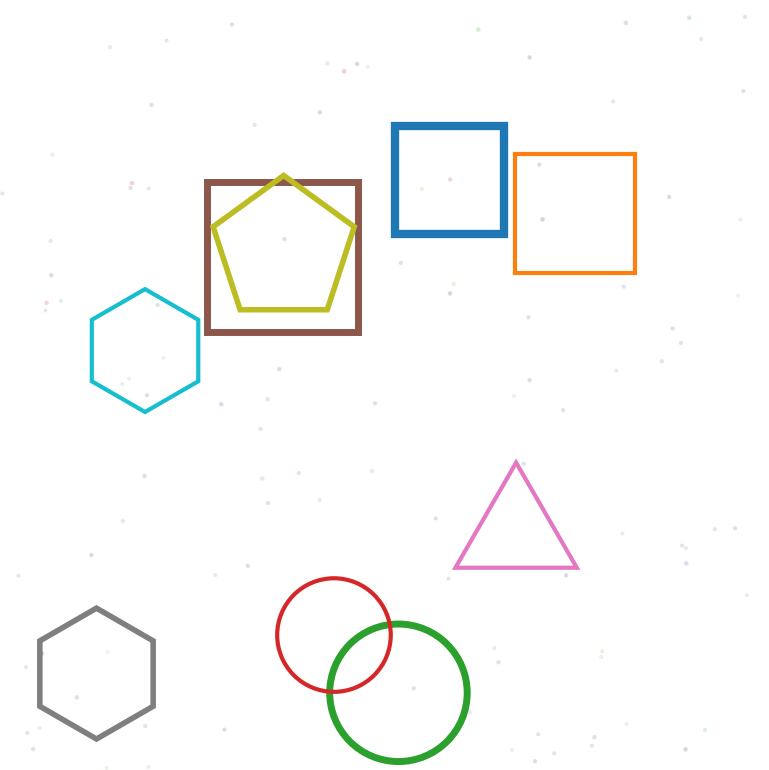[{"shape": "square", "thickness": 3, "radius": 0.35, "center": [0.584, 0.766]}, {"shape": "square", "thickness": 1.5, "radius": 0.39, "center": [0.747, 0.723]}, {"shape": "circle", "thickness": 2.5, "radius": 0.45, "center": [0.517, 0.1]}, {"shape": "circle", "thickness": 1.5, "radius": 0.37, "center": [0.434, 0.175]}, {"shape": "square", "thickness": 2.5, "radius": 0.49, "center": [0.367, 0.666]}, {"shape": "triangle", "thickness": 1.5, "radius": 0.46, "center": [0.67, 0.308]}, {"shape": "hexagon", "thickness": 2, "radius": 0.42, "center": [0.125, 0.125]}, {"shape": "pentagon", "thickness": 2, "radius": 0.48, "center": [0.368, 0.676]}, {"shape": "hexagon", "thickness": 1.5, "radius": 0.4, "center": [0.188, 0.545]}]